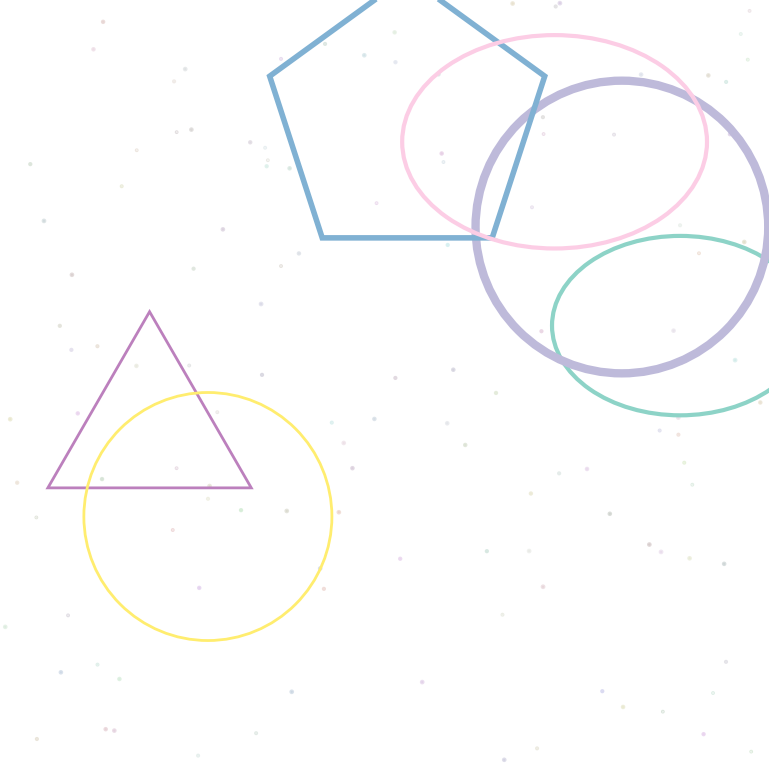[{"shape": "oval", "thickness": 1.5, "radius": 0.83, "center": [0.883, 0.577]}, {"shape": "circle", "thickness": 3, "radius": 0.95, "center": [0.808, 0.705]}, {"shape": "pentagon", "thickness": 2, "radius": 0.94, "center": [0.529, 0.843]}, {"shape": "oval", "thickness": 1.5, "radius": 0.99, "center": [0.72, 0.816]}, {"shape": "triangle", "thickness": 1, "radius": 0.76, "center": [0.194, 0.443]}, {"shape": "circle", "thickness": 1, "radius": 0.81, "center": [0.27, 0.329]}]